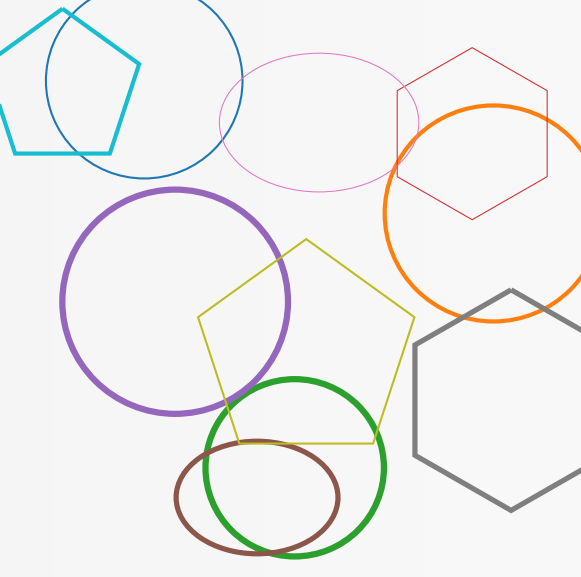[{"shape": "circle", "thickness": 1, "radius": 0.85, "center": [0.248, 0.859]}, {"shape": "circle", "thickness": 2, "radius": 0.94, "center": [0.849, 0.63]}, {"shape": "circle", "thickness": 3, "radius": 0.77, "center": [0.507, 0.189]}, {"shape": "hexagon", "thickness": 0.5, "radius": 0.74, "center": [0.812, 0.768]}, {"shape": "circle", "thickness": 3, "radius": 0.97, "center": [0.301, 0.477]}, {"shape": "oval", "thickness": 2.5, "radius": 0.7, "center": [0.442, 0.138]}, {"shape": "oval", "thickness": 0.5, "radius": 0.86, "center": [0.549, 0.787]}, {"shape": "hexagon", "thickness": 2.5, "radius": 0.95, "center": [0.879, 0.306]}, {"shape": "pentagon", "thickness": 1, "radius": 0.98, "center": [0.527, 0.389]}, {"shape": "pentagon", "thickness": 2, "radius": 0.69, "center": [0.107, 0.845]}]